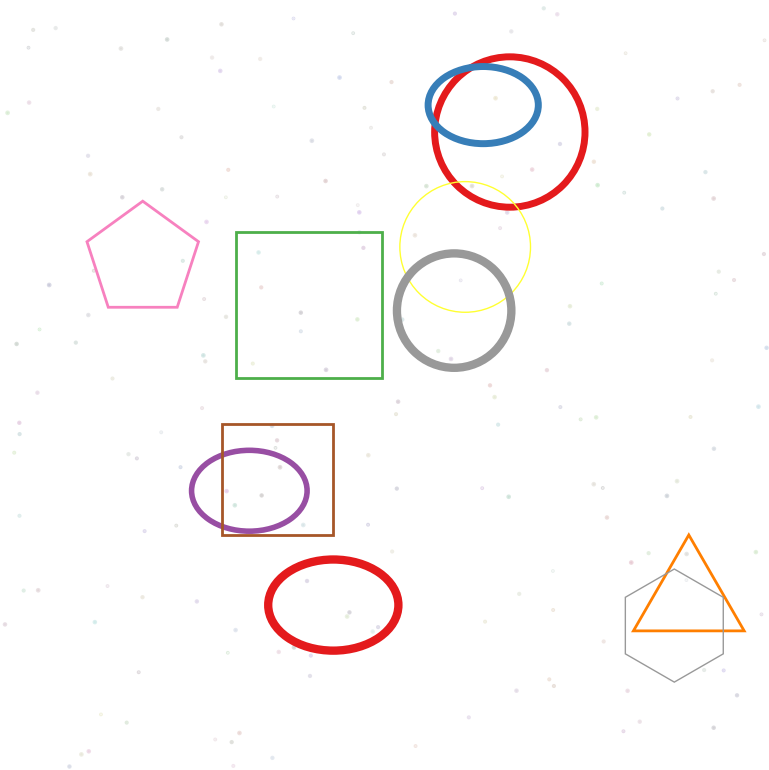[{"shape": "circle", "thickness": 2.5, "radius": 0.49, "center": [0.662, 0.829]}, {"shape": "oval", "thickness": 3, "radius": 0.42, "center": [0.433, 0.214]}, {"shape": "oval", "thickness": 2.5, "radius": 0.36, "center": [0.628, 0.864]}, {"shape": "square", "thickness": 1, "radius": 0.48, "center": [0.401, 0.604]}, {"shape": "oval", "thickness": 2, "radius": 0.38, "center": [0.324, 0.363]}, {"shape": "triangle", "thickness": 1, "radius": 0.42, "center": [0.895, 0.222]}, {"shape": "circle", "thickness": 0.5, "radius": 0.42, "center": [0.604, 0.679]}, {"shape": "square", "thickness": 1, "radius": 0.36, "center": [0.36, 0.378]}, {"shape": "pentagon", "thickness": 1, "radius": 0.38, "center": [0.185, 0.663]}, {"shape": "circle", "thickness": 3, "radius": 0.37, "center": [0.59, 0.597]}, {"shape": "hexagon", "thickness": 0.5, "radius": 0.37, "center": [0.876, 0.188]}]